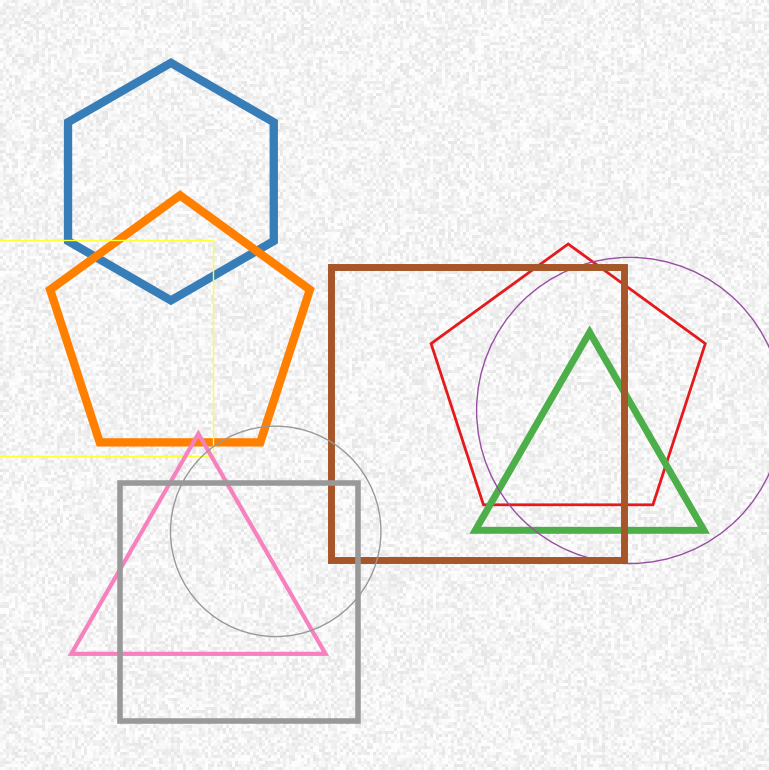[{"shape": "pentagon", "thickness": 1, "radius": 0.94, "center": [0.738, 0.496]}, {"shape": "hexagon", "thickness": 3, "radius": 0.77, "center": [0.222, 0.764]}, {"shape": "triangle", "thickness": 2.5, "radius": 0.86, "center": [0.766, 0.397]}, {"shape": "circle", "thickness": 0.5, "radius": 0.99, "center": [0.818, 0.467]}, {"shape": "pentagon", "thickness": 3, "radius": 0.89, "center": [0.234, 0.569]}, {"shape": "square", "thickness": 0.5, "radius": 0.7, "center": [0.137, 0.548]}, {"shape": "square", "thickness": 2.5, "radius": 0.95, "center": [0.62, 0.463]}, {"shape": "triangle", "thickness": 1.5, "radius": 0.95, "center": [0.258, 0.246]}, {"shape": "circle", "thickness": 0.5, "radius": 0.68, "center": [0.358, 0.31]}, {"shape": "square", "thickness": 2, "radius": 0.77, "center": [0.31, 0.218]}]